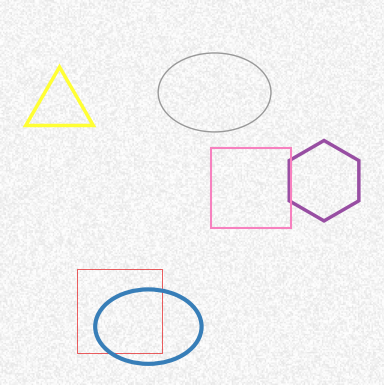[{"shape": "square", "thickness": 0.5, "radius": 0.55, "center": [0.31, 0.191]}, {"shape": "oval", "thickness": 3, "radius": 0.69, "center": [0.385, 0.152]}, {"shape": "hexagon", "thickness": 2.5, "radius": 0.52, "center": [0.842, 0.531]}, {"shape": "triangle", "thickness": 2.5, "radius": 0.51, "center": [0.155, 0.725]}, {"shape": "square", "thickness": 1.5, "radius": 0.52, "center": [0.652, 0.512]}, {"shape": "oval", "thickness": 1, "radius": 0.73, "center": [0.557, 0.76]}]